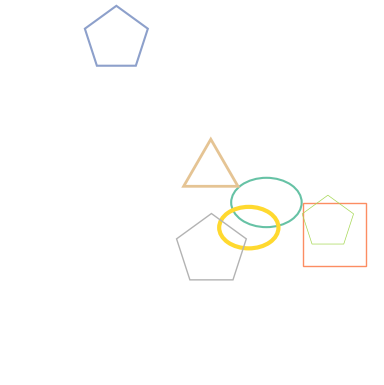[{"shape": "oval", "thickness": 1.5, "radius": 0.46, "center": [0.692, 0.474]}, {"shape": "square", "thickness": 1, "radius": 0.41, "center": [0.869, 0.391]}, {"shape": "pentagon", "thickness": 1.5, "radius": 0.43, "center": [0.302, 0.899]}, {"shape": "pentagon", "thickness": 0.5, "radius": 0.35, "center": [0.852, 0.423]}, {"shape": "oval", "thickness": 3, "radius": 0.38, "center": [0.646, 0.409]}, {"shape": "triangle", "thickness": 2, "radius": 0.41, "center": [0.548, 0.557]}, {"shape": "pentagon", "thickness": 1, "radius": 0.48, "center": [0.549, 0.35]}]